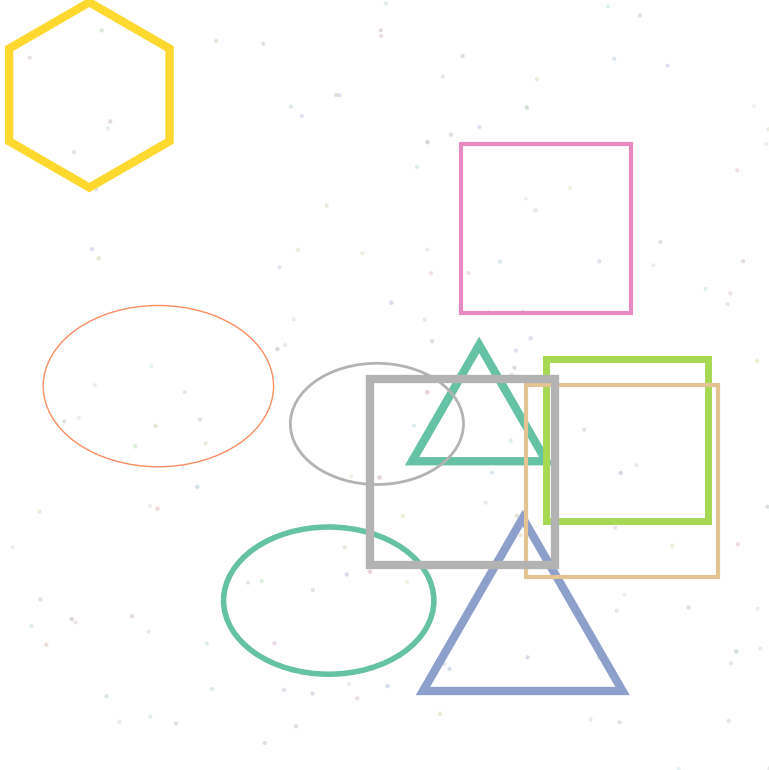[{"shape": "oval", "thickness": 2, "radius": 0.68, "center": [0.427, 0.22]}, {"shape": "triangle", "thickness": 3, "radius": 0.5, "center": [0.622, 0.451]}, {"shape": "oval", "thickness": 0.5, "radius": 0.75, "center": [0.206, 0.499]}, {"shape": "triangle", "thickness": 3, "radius": 0.75, "center": [0.679, 0.177]}, {"shape": "square", "thickness": 1.5, "radius": 0.55, "center": [0.709, 0.703]}, {"shape": "square", "thickness": 2.5, "radius": 0.53, "center": [0.814, 0.428]}, {"shape": "hexagon", "thickness": 3, "radius": 0.6, "center": [0.116, 0.877]}, {"shape": "square", "thickness": 1.5, "radius": 0.62, "center": [0.808, 0.375]}, {"shape": "oval", "thickness": 1, "radius": 0.56, "center": [0.489, 0.449]}, {"shape": "square", "thickness": 3, "radius": 0.6, "center": [0.601, 0.387]}]